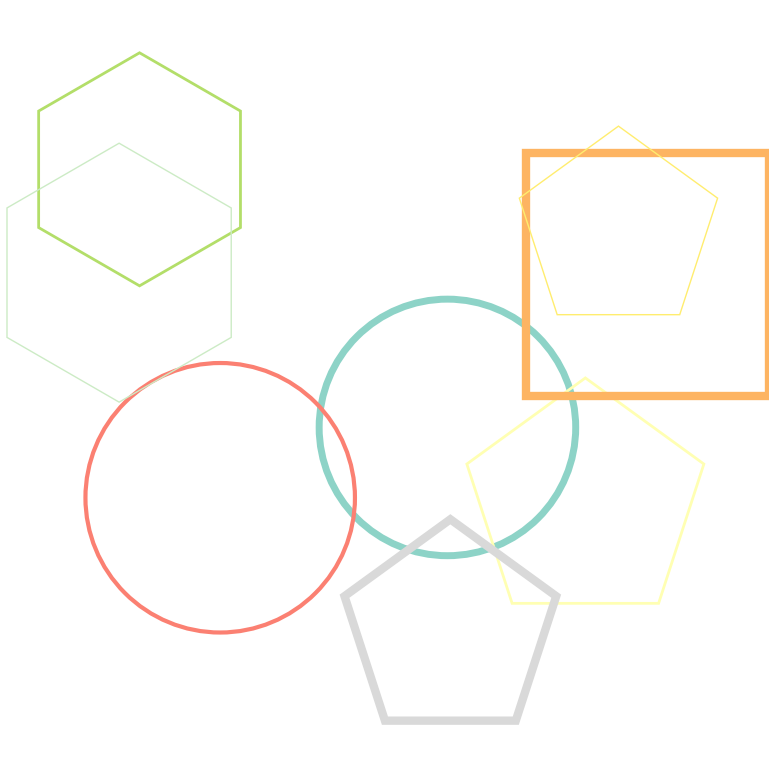[{"shape": "circle", "thickness": 2.5, "radius": 0.83, "center": [0.581, 0.445]}, {"shape": "pentagon", "thickness": 1, "radius": 0.81, "center": [0.76, 0.347]}, {"shape": "circle", "thickness": 1.5, "radius": 0.87, "center": [0.286, 0.354]}, {"shape": "square", "thickness": 3, "radius": 0.79, "center": [0.841, 0.643]}, {"shape": "hexagon", "thickness": 1, "radius": 0.76, "center": [0.181, 0.78]}, {"shape": "pentagon", "thickness": 3, "radius": 0.72, "center": [0.585, 0.181]}, {"shape": "hexagon", "thickness": 0.5, "radius": 0.84, "center": [0.155, 0.646]}, {"shape": "pentagon", "thickness": 0.5, "radius": 0.68, "center": [0.803, 0.701]}]